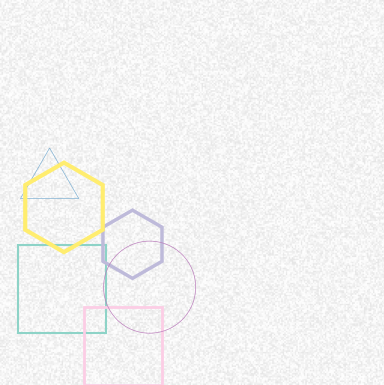[{"shape": "square", "thickness": 1.5, "radius": 0.57, "center": [0.162, 0.25]}, {"shape": "hexagon", "thickness": 2.5, "radius": 0.44, "center": [0.344, 0.366]}, {"shape": "triangle", "thickness": 0.5, "radius": 0.44, "center": [0.129, 0.528]}, {"shape": "square", "thickness": 2, "radius": 0.5, "center": [0.319, 0.101]}, {"shape": "circle", "thickness": 0.5, "radius": 0.6, "center": [0.389, 0.254]}, {"shape": "hexagon", "thickness": 3, "radius": 0.58, "center": [0.166, 0.461]}]